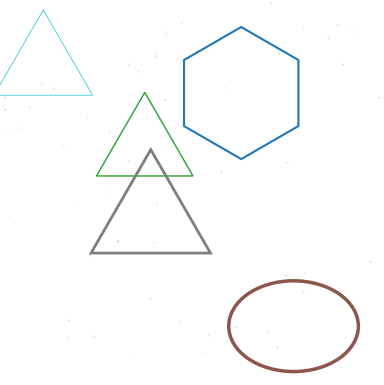[{"shape": "hexagon", "thickness": 1.5, "radius": 0.86, "center": [0.627, 0.758]}, {"shape": "triangle", "thickness": 1, "radius": 0.72, "center": [0.376, 0.615]}, {"shape": "oval", "thickness": 2.5, "radius": 0.84, "center": [0.762, 0.153]}, {"shape": "triangle", "thickness": 2, "radius": 0.9, "center": [0.392, 0.432]}, {"shape": "triangle", "thickness": 0.5, "radius": 0.74, "center": [0.112, 0.827]}]